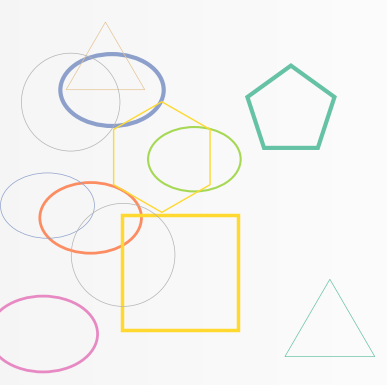[{"shape": "pentagon", "thickness": 3, "radius": 0.59, "center": [0.751, 0.711]}, {"shape": "triangle", "thickness": 0.5, "radius": 0.67, "center": [0.851, 0.141]}, {"shape": "oval", "thickness": 2, "radius": 0.66, "center": [0.234, 0.434]}, {"shape": "oval", "thickness": 3, "radius": 0.67, "center": [0.289, 0.766]}, {"shape": "oval", "thickness": 0.5, "radius": 0.61, "center": [0.122, 0.466]}, {"shape": "oval", "thickness": 2, "radius": 0.7, "center": [0.111, 0.132]}, {"shape": "oval", "thickness": 1.5, "radius": 0.6, "center": [0.502, 0.586]}, {"shape": "square", "thickness": 2.5, "radius": 0.75, "center": [0.464, 0.292]}, {"shape": "hexagon", "thickness": 1, "radius": 0.72, "center": [0.418, 0.592]}, {"shape": "triangle", "thickness": 0.5, "radius": 0.59, "center": [0.272, 0.826]}, {"shape": "circle", "thickness": 0.5, "radius": 0.67, "center": [0.318, 0.338]}, {"shape": "circle", "thickness": 0.5, "radius": 0.64, "center": [0.182, 0.735]}]